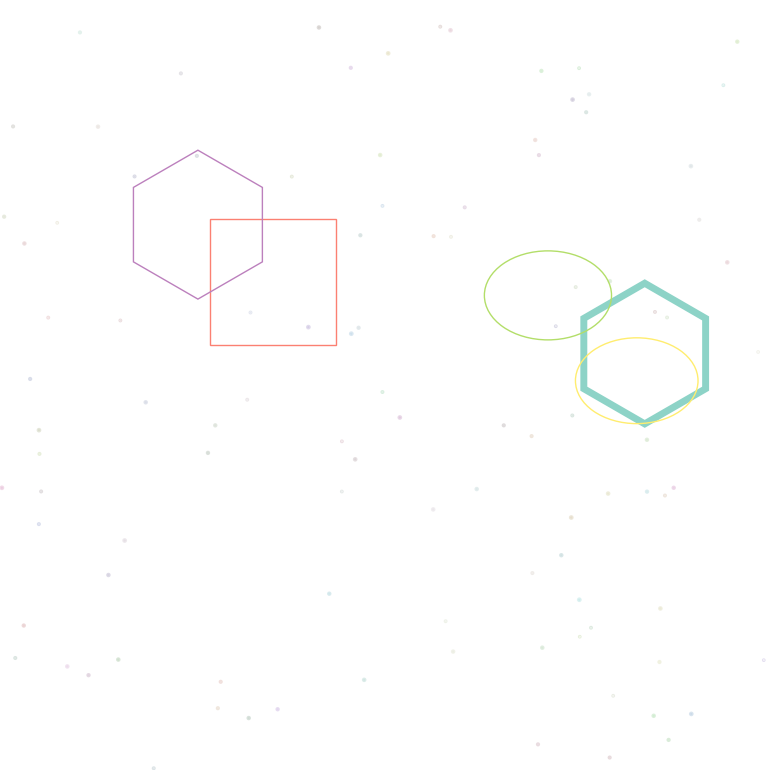[{"shape": "hexagon", "thickness": 2.5, "radius": 0.46, "center": [0.837, 0.541]}, {"shape": "square", "thickness": 0.5, "radius": 0.41, "center": [0.354, 0.634]}, {"shape": "oval", "thickness": 0.5, "radius": 0.41, "center": [0.712, 0.616]}, {"shape": "hexagon", "thickness": 0.5, "radius": 0.48, "center": [0.257, 0.708]}, {"shape": "oval", "thickness": 0.5, "radius": 0.4, "center": [0.827, 0.506]}]